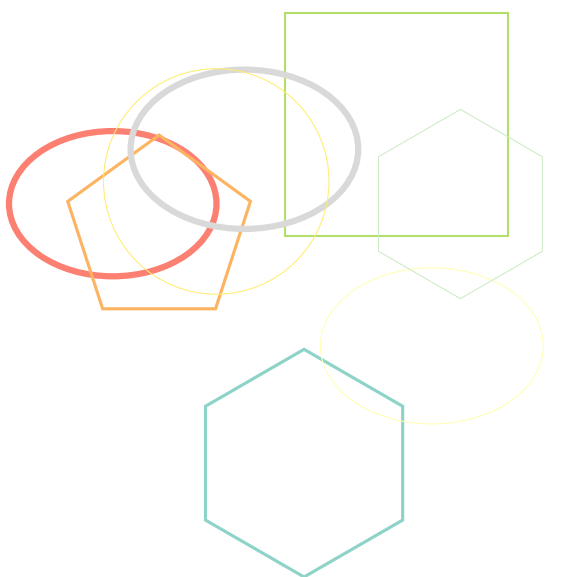[{"shape": "hexagon", "thickness": 1.5, "radius": 0.99, "center": [0.527, 0.197]}, {"shape": "oval", "thickness": 0.5, "radius": 0.97, "center": [0.748, 0.4]}, {"shape": "oval", "thickness": 3, "radius": 0.9, "center": [0.195, 0.646]}, {"shape": "pentagon", "thickness": 1.5, "radius": 0.83, "center": [0.275, 0.599]}, {"shape": "square", "thickness": 1, "radius": 0.96, "center": [0.687, 0.784]}, {"shape": "oval", "thickness": 3, "radius": 0.99, "center": [0.423, 0.741]}, {"shape": "hexagon", "thickness": 0.5, "radius": 0.82, "center": [0.797, 0.646]}, {"shape": "circle", "thickness": 0.5, "radius": 0.98, "center": [0.374, 0.685]}]